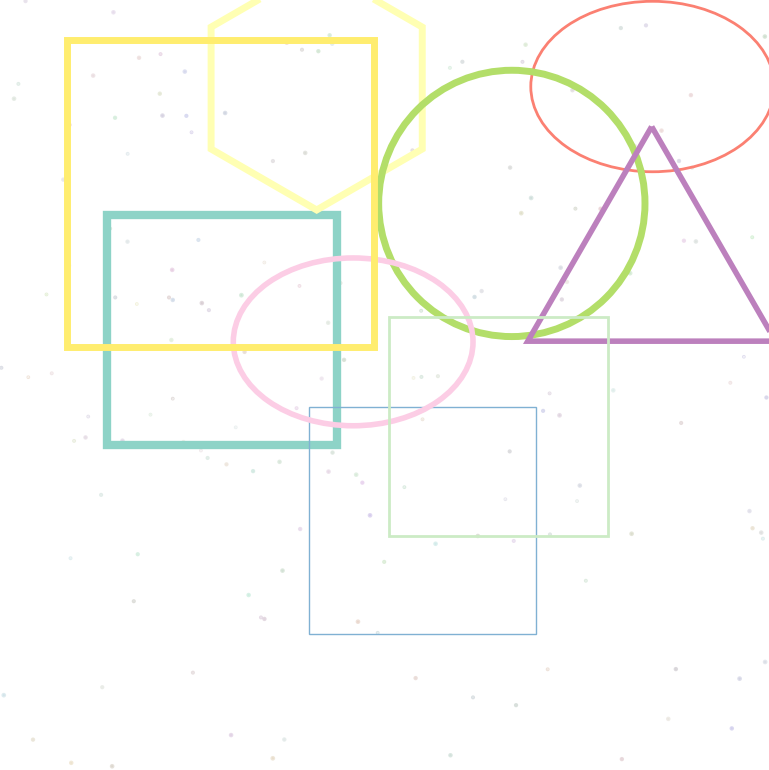[{"shape": "square", "thickness": 3, "radius": 0.75, "center": [0.289, 0.571]}, {"shape": "hexagon", "thickness": 2.5, "radius": 0.79, "center": [0.411, 0.886]}, {"shape": "oval", "thickness": 1, "radius": 0.79, "center": [0.847, 0.888]}, {"shape": "square", "thickness": 0.5, "radius": 0.74, "center": [0.549, 0.324]}, {"shape": "circle", "thickness": 2.5, "radius": 0.86, "center": [0.665, 0.736]}, {"shape": "oval", "thickness": 2, "radius": 0.78, "center": [0.459, 0.556]}, {"shape": "triangle", "thickness": 2, "radius": 0.93, "center": [0.846, 0.65]}, {"shape": "square", "thickness": 1, "radius": 0.71, "center": [0.648, 0.446]}, {"shape": "square", "thickness": 2.5, "radius": 1.0, "center": [0.286, 0.749]}]